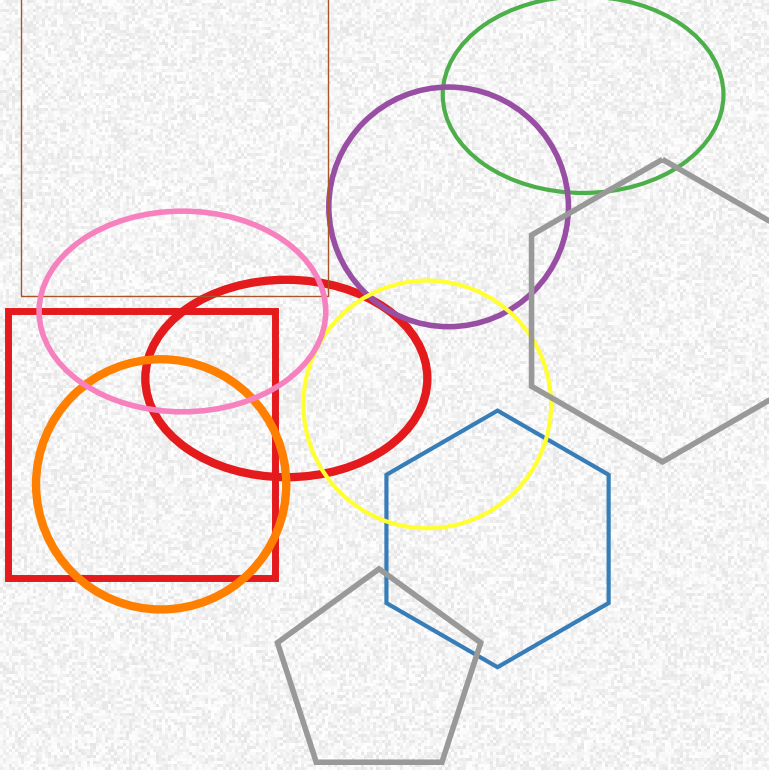[{"shape": "oval", "thickness": 3, "radius": 0.92, "center": [0.372, 0.508]}, {"shape": "square", "thickness": 2.5, "radius": 0.87, "center": [0.184, 0.423]}, {"shape": "hexagon", "thickness": 1.5, "radius": 0.83, "center": [0.646, 0.3]}, {"shape": "oval", "thickness": 1.5, "radius": 0.91, "center": [0.757, 0.877]}, {"shape": "circle", "thickness": 2, "radius": 0.78, "center": [0.583, 0.731]}, {"shape": "circle", "thickness": 3, "radius": 0.81, "center": [0.209, 0.371]}, {"shape": "circle", "thickness": 1.5, "radius": 0.8, "center": [0.555, 0.475]}, {"shape": "square", "thickness": 0.5, "radius": 1.0, "center": [0.226, 0.815]}, {"shape": "oval", "thickness": 2, "radius": 0.93, "center": [0.237, 0.596]}, {"shape": "hexagon", "thickness": 2, "radius": 0.98, "center": [0.86, 0.597]}, {"shape": "pentagon", "thickness": 2, "radius": 0.69, "center": [0.492, 0.122]}]